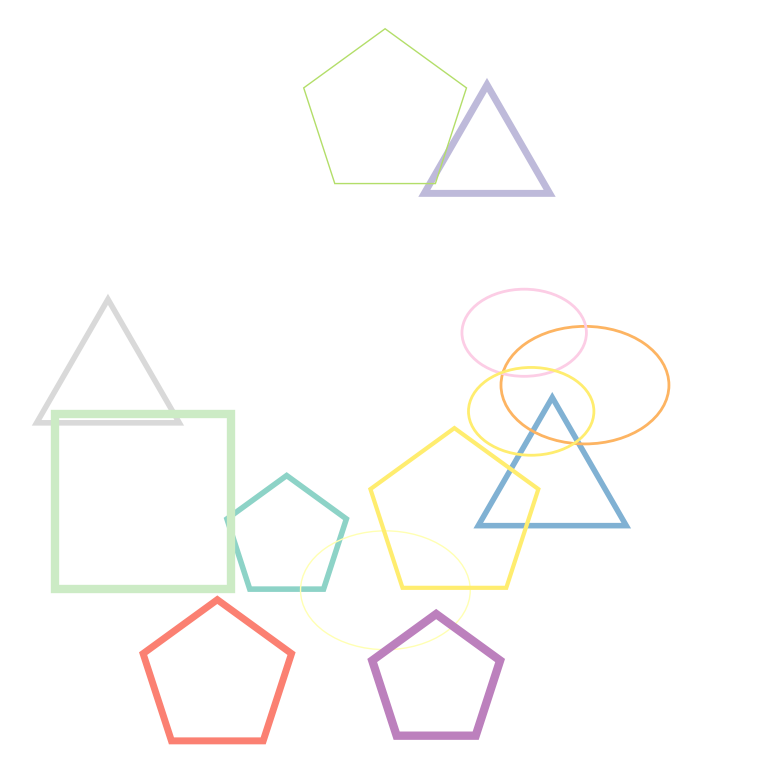[{"shape": "pentagon", "thickness": 2, "radius": 0.41, "center": [0.372, 0.301]}, {"shape": "oval", "thickness": 0.5, "radius": 0.55, "center": [0.501, 0.233]}, {"shape": "triangle", "thickness": 2.5, "radius": 0.47, "center": [0.632, 0.796]}, {"shape": "pentagon", "thickness": 2.5, "radius": 0.51, "center": [0.282, 0.12]}, {"shape": "triangle", "thickness": 2, "radius": 0.55, "center": [0.717, 0.373]}, {"shape": "oval", "thickness": 1, "radius": 0.55, "center": [0.76, 0.5]}, {"shape": "pentagon", "thickness": 0.5, "radius": 0.56, "center": [0.5, 0.852]}, {"shape": "oval", "thickness": 1, "radius": 0.4, "center": [0.681, 0.568]}, {"shape": "triangle", "thickness": 2, "radius": 0.53, "center": [0.14, 0.504]}, {"shape": "pentagon", "thickness": 3, "radius": 0.44, "center": [0.566, 0.115]}, {"shape": "square", "thickness": 3, "radius": 0.57, "center": [0.186, 0.349]}, {"shape": "oval", "thickness": 1, "radius": 0.41, "center": [0.69, 0.466]}, {"shape": "pentagon", "thickness": 1.5, "radius": 0.57, "center": [0.59, 0.329]}]